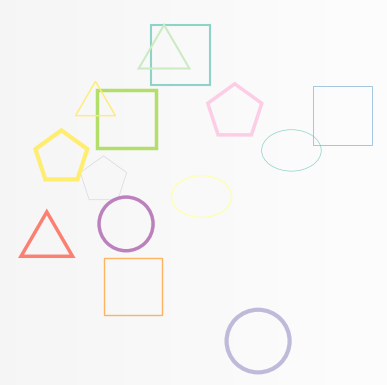[{"shape": "square", "thickness": 1.5, "radius": 0.39, "center": [0.466, 0.857]}, {"shape": "oval", "thickness": 0.5, "radius": 0.38, "center": [0.752, 0.609]}, {"shape": "oval", "thickness": 1, "radius": 0.39, "center": [0.52, 0.49]}, {"shape": "circle", "thickness": 3, "radius": 0.41, "center": [0.666, 0.114]}, {"shape": "triangle", "thickness": 2.5, "radius": 0.38, "center": [0.121, 0.373]}, {"shape": "square", "thickness": 0.5, "radius": 0.38, "center": [0.885, 0.7]}, {"shape": "square", "thickness": 1, "radius": 0.37, "center": [0.343, 0.257]}, {"shape": "square", "thickness": 2.5, "radius": 0.38, "center": [0.327, 0.692]}, {"shape": "pentagon", "thickness": 2.5, "radius": 0.37, "center": [0.606, 0.709]}, {"shape": "pentagon", "thickness": 0.5, "radius": 0.31, "center": [0.267, 0.532]}, {"shape": "circle", "thickness": 2.5, "radius": 0.35, "center": [0.325, 0.418]}, {"shape": "triangle", "thickness": 1.5, "radius": 0.38, "center": [0.423, 0.86]}, {"shape": "triangle", "thickness": 1, "radius": 0.3, "center": [0.246, 0.729]}, {"shape": "pentagon", "thickness": 3, "radius": 0.35, "center": [0.158, 0.591]}]